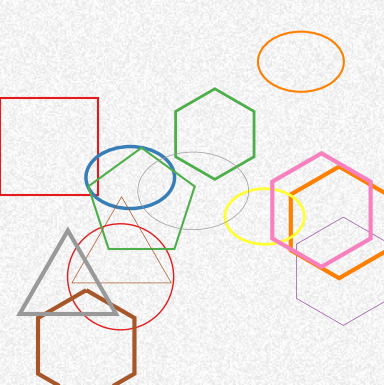[{"shape": "circle", "thickness": 1, "radius": 0.69, "center": [0.313, 0.281]}, {"shape": "square", "thickness": 1.5, "radius": 0.63, "center": [0.127, 0.62]}, {"shape": "oval", "thickness": 2.5, "radius": 0.58, "center": [0.338, 0.539]}, {"shape": "hexagon", "thickness": 2, "radius": 0.59, "center": [0.558, 0.652]}, {"shape": "pentagon", "thickness": 1.5, "radius": 0.73, "center": [0.368, 0.471]}, {"shape": "hexagon", "thickness": 0.5, "radius": 0.7, "center": [0.892, 0.295]}, {"shape": "oval", "thickness": 1.5, "radius": 0.56, "center": [0.782, 0.84]}, {"shape": "hexagon", "thickness": 3, "radius": 0.72, "center": [0.881, 0.422]}, {"shape": "oval", "thickness": 2, "radius": 0.52, "center": [0.687, 0.438]}, {"shape": "hexagon", "thickness": 3, "radius": 0.72, "center": [0.224, 0.102]}, {"shape": "triangle", "thickness": 0.5, "radius": 0.75, "center": [0.316, 0.34]}, {"shape": "hexagon", "thickness": 3, "radius": 0.74, "center": [0.835, 0.454]}, {"shape": "oval", "thickness": 0.5, "radius": 0.72, "center": [0.502, 0.504]}, {"shape": "triangle", "thickness": 3, "radius": 0.72, "center": [0.176, 0.257]}]